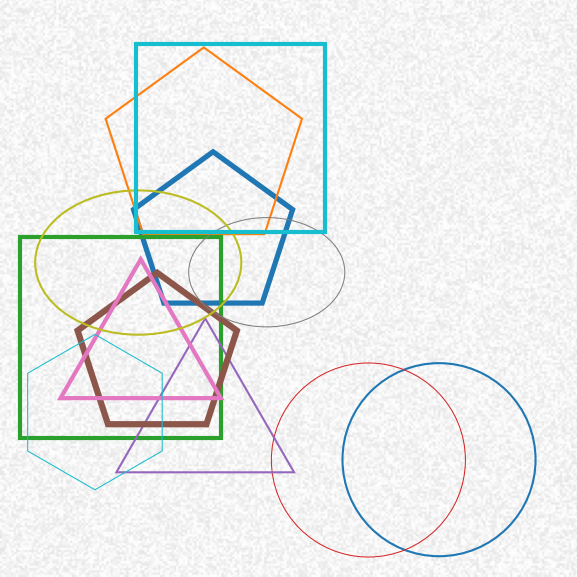[{"shape": "pentagon", "thickness": 2.5, "radius": 0.72, "center": [0.369, 0.592]}, {"shape": "circle", "thickness": 1, "radius": 0.84, "center": [0.76, 0.203]}, {"shape": "pentagon", "thickness": 1, "radius": 0.89, "center": [0.353, 0.738]}, {"shape": "square", "thickness": 2, "radius": 0.87, "center": [0.208, 0.415]}, {"shape": "circle", "thickness": 0.5, "radius": 0.84, "center": [0.638, 0.203]}, {"shape": "triangle", "thickness": 1, "radius": 0.89, "center": [0.355, 0.27]}, {"shape": "pentagon", "thickness": 3, "radius": 0.72, "center": [0.272, 0.382]}, {"shape": "triangle", "thickness": 2, "radius": 0.8, "center": [0.244, 0.39]}, {"shape": "oval", "thickness": 0.5, "radius": 0.68, "center": [0.462, 0.528]}, {"shape": "oval", "thickness": 1, "radius": 0.89, "center": [0.239, 0.545]}, {"shape": "hexagon", "thickness": 0.5, "radius": 0.67, "center": [0.164, 0.286]}, {"shape": "square", "thickness": 2, "radius": 0.82, "center": [0.399, 0.761]}]